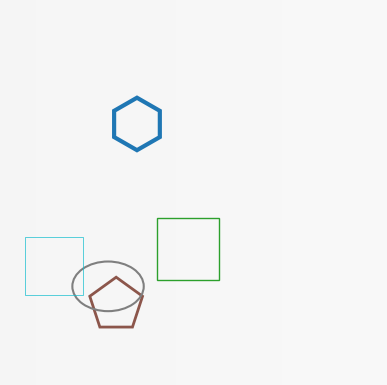[{"shape": "hexagon", "thickness": 3, "radius": 0.34, "center": [0.353, 0.678]}, {"shape": "square", "thickness": 1, "radius": 0.4, "center": [0.485, 0.353]}, {"shape": "pentagon", "thickness": 2, "radius": 0.36, "center": [0.3, 0.208]}, {"shape": "oval", "thickness": 1.5, "radius": 0.46, "center": [0.279, 0.256]}, {"shape": "square", "thickness": 0.5, "radius": 0.38, "center": [0.139, 0.309]}]